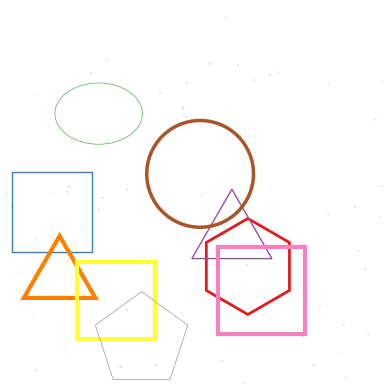[{"shape": "hexagon", "thickness": 2, "radius": 0.62, "center": [0.644, 0.308]}, {"shape": "square", "thickness": 1, "radius": 0.52, "center": [0.135, 0.449]}, {"shape": "oval", "thickness": 0.5, "radius": 0.57, "center": [0.256, 0.705]}, {"shape": "triangle", "thickness": 1, "radius": 0.6, "center": [0.602, 0.388]}, {"shape": "triangle", "thickness": 3, "radius": 0.54, "center": [0.155, 0.28]}, {"shape": "square", "thickness": 3, "radius": 0.5, "center": [0.301, 0.22]}, {"shape": "circle", "thickness": 2.5, "radius": 0.69, "center": [0.52, 0.548]}, {"shape": "square", "thickness": 3, "radius": 0.57, "center": [0.68, 0.245]}, {"shape": "pentagon", "thickness": 0.5, "radius": 0.63, "center": [0.368, 0.117]}]